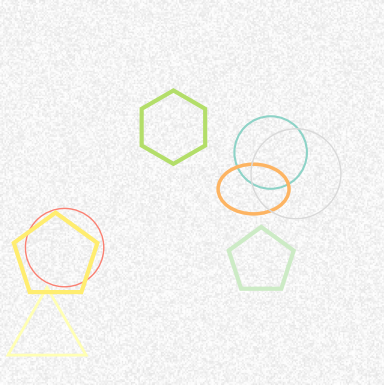[{"shape": "circle", "thickness": 1.5, "radius": 0.47, "center": [0.703, 0.604]}, {"shape": "triangle", "thickness": 2, "radius": 0.59, "center": [0.122, 0.136]}, {"shape": "circle", "thickness": 1, "radius": 0.51, "center": [0.168, 0.357]}, {"shape": "oval", "thickness": 2.5, "radius": 0.46, "center": [0.659, 0.509]}, {"shape": "hexagon", "thickness": 3, "radius": 0.48, "center": [0.45, 0.67]}, {"shape": "circle", "thickness": 1, "radius": 0.58, "center": [0.769, 0.549]}, {"shape": "pentagon", "thickness": 3, "radius": 0.44, "center": [0.678, 0.322]}, {"shape": "pentagon", "thickness": 3, "radius": 0.57, "center": [0.144, 0.334]}]